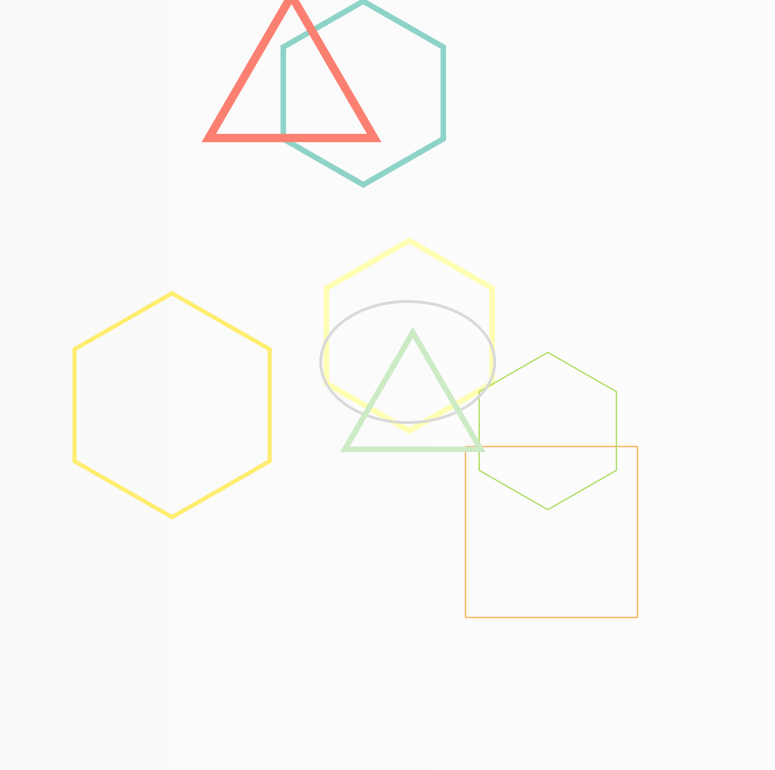[{"shape": "hexagon", "thickness": 2, "radius": 0.6, "center": [0.469, 0.879]}, {"shape": "hexagon", "thickness": 2, "radius": 0.62, "center": [0.528, 0.564]}, {"shape": "triangle", "thickness": 3, "radius": 0.62, "center": [0.376, 0.882]}, {"shape": "square", "thickness": 0.5, "radius": 0.55, "center": [0.711, 0.309]}, {"shape": "hexagon", "thickness": 0.5, "radius": 0.51, "center": [0.707, 0.44]}, {"shape": "oval", "thickness": 1, "radius": 0.56, "center": [0.526, 0.53]}, {"shape": "triangle", "thickness": 2, "radius": 0.51, "center": [0.533, 0.467]}, {"shape": "hexagon", "thickness": 1.5, "radius": 0.73, "center": [0.222, 0.474]}]